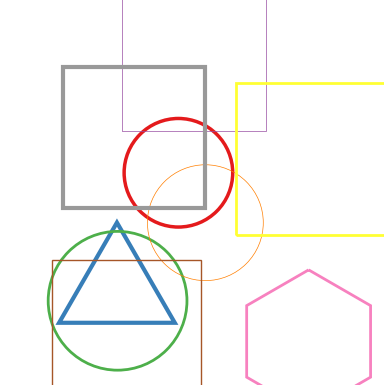[{"shape": "circle", "thickness": 2.5, "radius": 0.71, "center": [0.463, 0.551]}, {"shape": "triangle", "thickness": 3, "radius": 0.87, "center": [0.304, 0.248]}, {"shape": "circle", "thickness": 2, "radius": 0.9, "center": [0.305, 0.219]}, {"shape": "square", "thickness": 0.5, "radius": 0.94, "center": [0.504, 0.848]}, {"shape": "circle", "thickness": 0.5, "radius": 0.75, "center": [0.533, 0.422]}, {"shape": "square", "thickness": 2, "radius": 0.98, "center": [0.809, 0.586]}, {"shape": "square", "thickness": 1, "radius": 0.97, "center": [0.329, 0.131]}, {"shape": "hexagon", "thickness": 2, "radius": 0.93, "center": [0.802, 0.113]}, {"shape": "square", "thickness": 3, "radius": 0.92, "center": [0.348, 0.643]}]